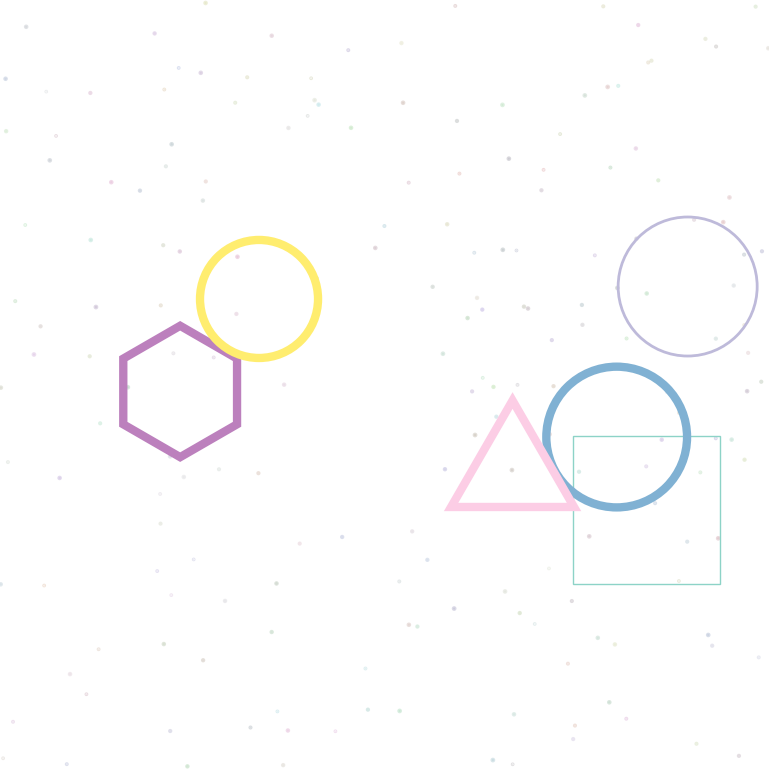[{"shape": "square", "thickness": 0.5, "radius": 0.48, "center": [0.84, 0.338]}, {"shape": "circle", "thickness": 1, "radius": 0.45, "center": [0.893, 0.628]}, {"shape": "circle", "thickness": 3, "radius": 0.46, "center": [0.801, 0.432]}, {"shape": "triangle", "thickness": 3, "radius": 0.46, "center": [0.666, 0.388]}, {"shape": "hexagon", "thickness": 3, "radius": 0.43, "center": [0.234, 0.492]}, {"shape": "circle", "thickness": 3, "radius": 0.38, "center": [0.336, 0.612]}]